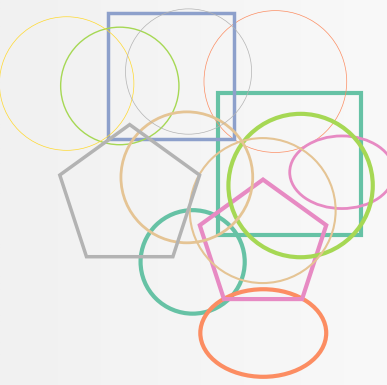[{"shape": "square", "thickness": 3, "radius": 0.92, "center": [0.747, 0.574]}, {"shape": "circle", "thickness": 3, "radius": 0.67, "center": [0.497, 0.32]}, {"shape": "oval", "thickness": 3, "radius": 0.81, "center": [0.679, 0.135]}, {"shape": "circle", "thickness": 0.5, "radius": 0.92, "center": [0.711, 0.788]}, {"shape": "square", "thickness": 2.5, "radius": 0.82, "center": [0.441, 0.802]}, {"shape": "oval", "thickness": 2, "radius": 0.67, "center": [0.882, 0.553]}, {"shape": "pentagon", "thickness": 3, "radius": 0.86, "center": [0.679, 0.362]}, {"shape": "circle", "thickness": 1, "radius": 0.76, "center": [0.309, 0.777]}, {"shape": "circle", "thickness": 3, "radius": 0.93, "center": [0.776, 0.518]}, {"shape": "circle", "thickness": 0.5, "radius": 0.87, "center": [0.172, 0.783]}, {"shape": "circle", "thickness": 2, "radius": 0.85, "center": [0.482, 0.539]}, {"shape": "circle", "thickness": 1.5, "radius": 0.94, "center": [0.678, 0.453]}, {"shape": "pentagon", "thickness": 2.5, "radius": 0.95, "center": [0.335, 0.487]}, {"shape": "circle", "thickness": 0.5, "radius": 0.81, "center": [0.487, 0.814]}]